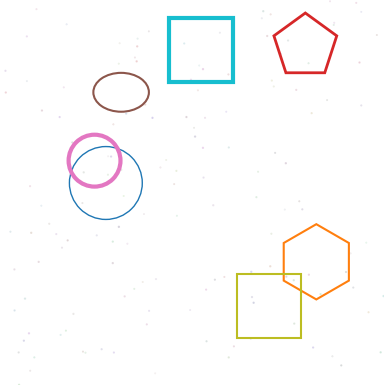[{"shape": "circle", "thickness": 1, "radius": 0.47, "center": [0.275, 0.525]}, {"shape": "hexagon", "thickness": 1.5, "radius": 0.49, "center": [0.822, 0.32]}, {"shape": "pentagon", "thickness": 2, "radius": 0.43, "center": [0.793, 0.88]}, {"shape": "oval", "thickness": 1.5, "radius": 0.36, "center": [0.315, 0.76]}, {"shape": "circle", "thickness": 3, "radius": 0.34, "center": [0.246, 0.583]}, {"shape": "square", "thickness": 1.5, "radius": 0.42, "center": [0.699, 0.206]}, {"shape": "square", "thickness": 3, "radius": 0.42, "center": [0.521, 0.871]}]